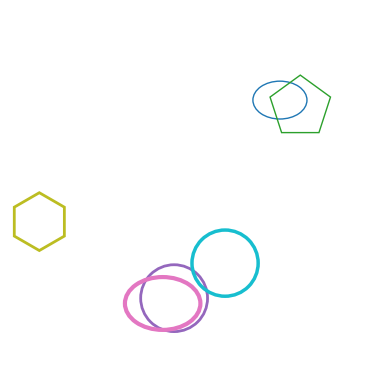[{"shape": "oval", "thickness": 1, "radius": 0.35, "center": [0.727, 0.74]}, {"shape": "pentagon", "thickness": 1, "radius": 0.41, "center": [0.78, 0.722]}, {"shape": "circle", "thickness": 2, "radius": 0.43, "center": [0.452, 0.226]}, {"shape": "oval", "thickness": 3, "radius": 0.49, "center": [0.423, 0.212]}, {"shape": "hexagon", "thickness": 2, "radius": 0.38, "center": [0.102, 0.424]}, {"shape": "circle", "thickness": 2.5, "radius": 0.43, "center": [0.585, 0.317]}]